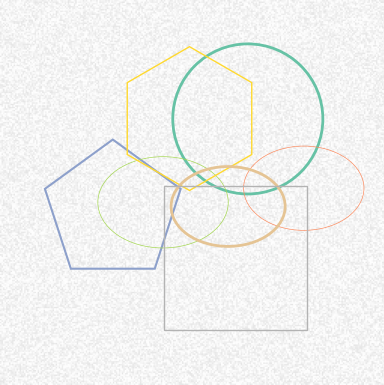[{"shape": "circle", "thickness": 2, "radius": 0.97, "center": [0.644, 0.691]}, {"shape": "oval", "thickness": 0.5, "radius": 0.78, "center": [0.789, 0.511]}, {"shape": "pentagon", "thickness": 1.5, "radius": 0.93, "center": [0.293, 0.452]}, {"shape": "oval", "thickness": 0.5, "radius": 0.85, "center": [0.423, 0.475]}, {"shape": "hexagon", "thickness": 1, "radius": 0.93, "center": [0.492, 0.692]}, {"shape": "oval", "thickness": 2, "radius": 0.74, "center": [0.593, 0.464]}, {"shape": "square", "thickness": 1, "radius": 0.93, "center": [0.612, 0.329]}]